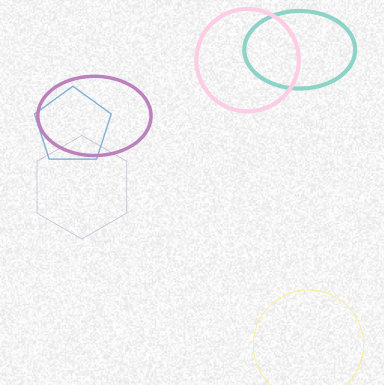[{"shape": "oval", "thickness": 3, "radius": 0.72, "center": [0.778, 0.871]}, {"shape": "hexagon", "thickness": 0.5, "radius": 0.67, "center": [0.213, 0.514]}, {"shape": "pentagon", "thickness": 1, "radius": 0.52, "center": [0.189, 0.671]}, {"shape": "circle", "thickness": 3, "radius": 0.66, "center": [0.643, 0.844]}, {"shape": "oval", "thickness": 2.5, "radius": 0.74, "center": [0.245, 0.699]}, {"shape": "circle", "thickness": 0.5, "radius": 0.72, "center": [0.801, 0.104]}]